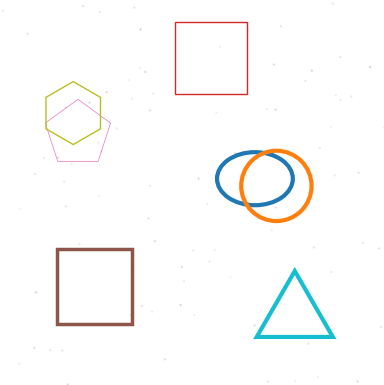[{"shape": "oval", "thickness": 3, "radius": 0.49, "center": [0.662, 0.536]}, {"shape": "circle", "thickness": 3, "radius": 0.46, "center": [0.718, 0.517]}, {"shape": "square", "thickness": 1, "radius": 0.47, "center": [0.548, 0.849]}, {"shape": "square", "thickness": 2.5, "radius": 0.49, "center": [0.245, 0.255]}, {"shape": "pentagon", "thickness": 0.5, "radius": 0.45, "center": [0.202, 0.653]}, {"shape": "hexagon", "thickness": 1, "radius": 0.41, "center": [0.19, 0.706]}, {"shape": "triangle", "thickness": 3, "radius": 0.57, "center": [0.766, 0.182]}]